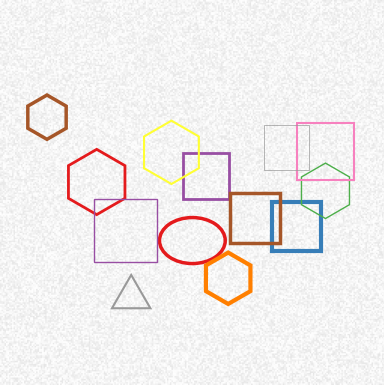[{"shape": "hexagon", "thickness": 2, "radius": 0.42, "center": [0.251, 0.527]}, {"shape": "oval", "thickness": 2.5, "radius": 0.43, "center": [0.5, 0.375]}, {"shape": "square", "thickness": 3, "radius": 0.32, "center": [0.77, 0.411]}, {"shape": "hexagon", "thickness": 1, "radius": 0.36, "center": [0.845, 0.504]}, {"shape": "square", "thickness": 1, "radius": 0.41, "center": [0.327, 0.402]}, {"shape": "square", "thickness": 2, "radius": 0.3, "center": [0.535, 0.542]}, {"shape": "hexagon", "thickness": 3, "radius": 0.33, "center": [0.593, 0.277]}, {"shape": "hexagon", "thickness": 1.5, "radius": 0.41, "center": [0.445, 0.604]}, {"shape": "square", "thickness": 2.5, "radius": 0.32, "center": [0.663, 0.433]}, {"shape": "hexagon", "thickness": 2.5, "radius": 0.29, "center": [0.122, 0.696]}, {"shape": "square", "thickness": 1.5, "radius": 0.37, "center": [0.846, 0.608]}, {"shape": "square", "thickness": 0.5, "radius": 0.29, "center": [0.744, 0.617]}, {"shape": "triangle", "thickness": 1.5, "radius": 0.29, "center": [0.341, 0.228]}]